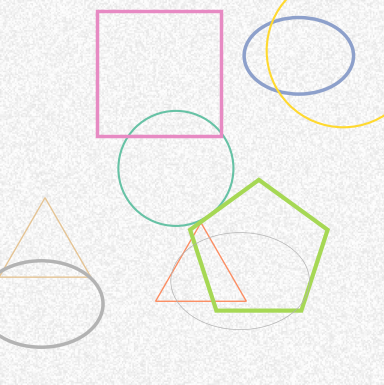[{"shape": "circle", "thickness": 1.5, "radius": 0.75, "center": [0.457, 0.563]}, {"shape": "triangle", "thickness": 1, "radius": 0.68, "center": [0.522, 0.286]}, {"shape": "oval", "thickness": 2.5, "radius": 0.71, "center": [0.776, 0.855]}, {"shape": "square", "thickness": 2.5, "radius": 0.81, "center": [0.413, 0.809]}, {"shape": "pentagon", "thickness": 3, "radius": 0.94, "center": [0.672, 0.345]}, {"shape": "circle", "thickness": 1.5, "radius": 1.0, "center": [0.892, 0.868]}, {"shape": "triangle", "thickness": 1, "radius": 0.69, "center": [0.117, 0.349]}, {"shape": "oval", "thickness": 0.5, "radius": 0.9, "center": [0.624, 0.27]}, {"shape": "oval", "thickness": 2.5, "radius": 0.8, "center": [0.107, 0.21]}]